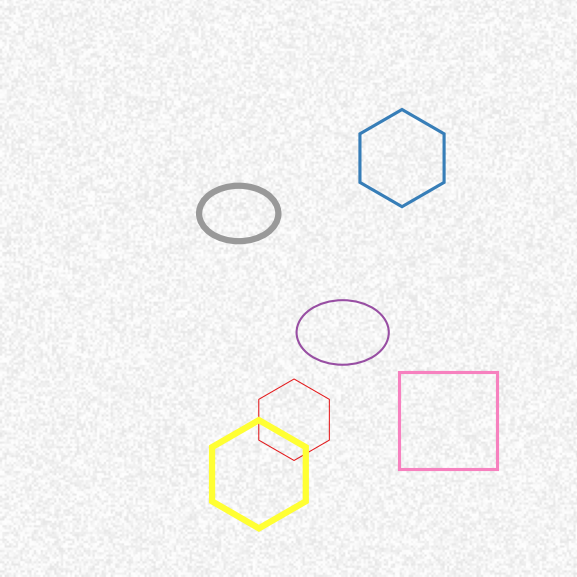[{"shape": "hexagon", "thickness": 0.5, "radius": 0.35, "center": [0.509, 0.272]}, {"shape": "hexagon", "thickness": 1.5, "radius": 0.42, "center": [0.696, 0.725]}, {"shape": "oval", "thickness": 1, "radius": 0.4, "center": [0.593, 0.423]}, {"shape": "hexagon", "thickness": 3, "radius": 0.47, "center": [0.448, 0.178]}, {"shape": "square", "thickness": 1.5, "radius": 0.42, "center": [0.776, 0.271]}, {"shape": "oval", "thickness": 3, "radius": 0.34, "center": [0.413, 0.629]}]